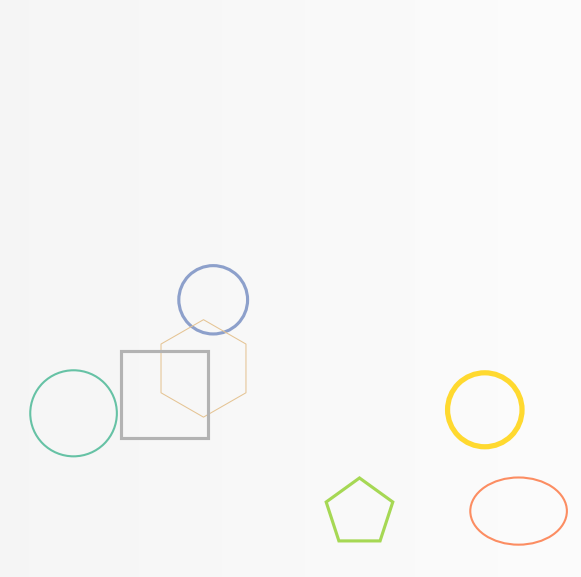[{"shape": "circle", "thickness": 1, "radius": 0.37, "center": [0.127, 0.283]}, {"shape": "oval", "thickness": 1, "radius": 0.42, "center": [0.892, 0.114]}, {"shape": "circle", "thickness": 1.5, "radius": 0.3, "center": [0.367, 0.48]}, {"shape": "pentagon", "thickness": 1.5, "radius": 0.3, "center": [0.618, 0.111]}, {"shape": "circle", "thickness": 2.5, "radius": 0.32, "center": [0.834, 0.29]}, {"shape": "hexagon", "thickness": 0.5, "radius": 0.42, "center": [0.35, 0.361]}, {"shape": "square", "thickness": 1.5, "radius": 0.37, "center": [0.283, 0.316]}]